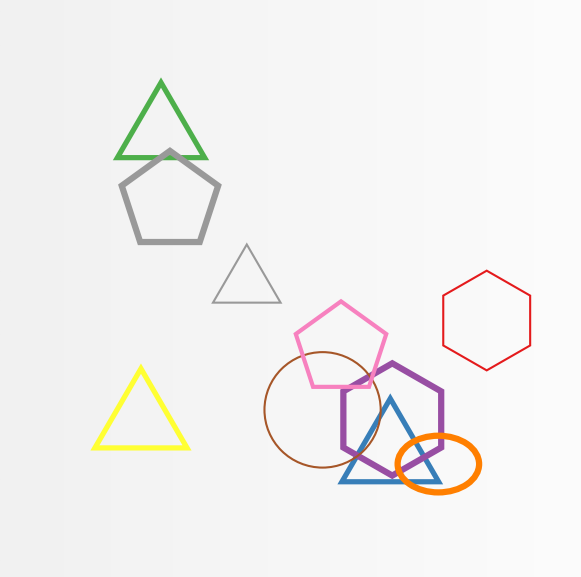[{"shape": "hexagon", "thickness": 1, "radius": 0.43, "center": [0.837, 0.444]}, {"shape": "triangle", "thickness": 2.5, "radius": 0.48, "center": [0.671, 0.213]}, {"shape": "triangle", "thickness": 2.5, "radius": 0.43, "center": [0.277, 0.769]}, {"shape": "hexagon", "thickness": 3, "radius": 0.49, "center": [0.675, 0.273]}, {"shape": "oval", "thickness": 3, "radius": 0.35, "center": [0.754, 0.196]}, {"shape": "triangle", "thickness": 2.5, "radius": 0.46, "center": [0.243, 0.269]}, {"shape": "circle", "thickness": 1, "radius": 0.5, "center": [0.555, 0.289]}, {"shape": "pentagon", "thickness": 2, "radius": 0.41, "center": [0.587, 0.395]}, {"shape": "triangle", "thickness": 1, "radius": 0.34, "center": [0.425, 0.509]}, {"shape": "pentagon", "thickness": 3, "radius": 0.44, "center": [0.292, 0.651]}]